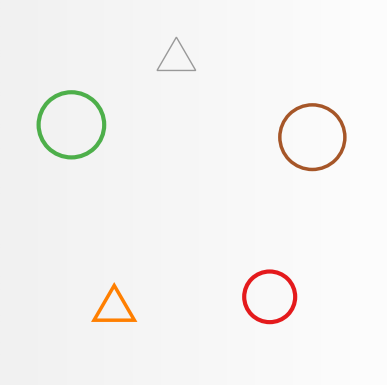[{"shape": "circle", "thickness": 3, "radius": 0.33, "center": [0.696, 0.229]}, {"shape": "circle", "thickness": 3, "radius": 0.42, "center": [0.184, 0.676]}, {"shape": "triangle", "thickness": 2.5, "radius": 0.3, "center": [0.295, 0.198]}, {"shape": "circle", "thickness": 2.5, "radius": 0.42, "center": [0.806, 0.644]}, {"shape": "triangle", "thickness": 1, "radius": 0.29, "center": [0.455, 0.846]}]